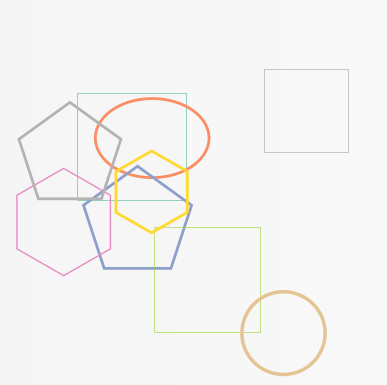[{"shape": "square", "thickness": 0.5, "radius": 0.7, "center": [0.339, 0.62]}, {"shape": "oval", "thickness": 2, "radius": 0.73, "center": [0.393, 0.641]}, {"shape": "pentagon", "thickness": 2, "radius": 0.73, "center": [0.355, 0.422]}, {"shape": "hexagon", "thickness": 1, "radius": 0.7, "center": [0.164, 0.423]}, {"shape": "square", "thickness": 0.5, "radius": 0.68, "center": [0.534, 0.274]}, {"shape": "hexagon", "thickness": 2, "radius": 0.53, "center": [0.391, 0.502]}, {"shape": "circle", "thickness": 2.5, "radius": 0.54, "center": [0.732, 0.135]}, {"shape": "pentagon", "thickness": 2, "radius": 0.69, "center": [0.18, 0.596]}, {"shape": "square", "thickness": 0.5, "radius": 0.54, "center": [0.79, 0.714]}]